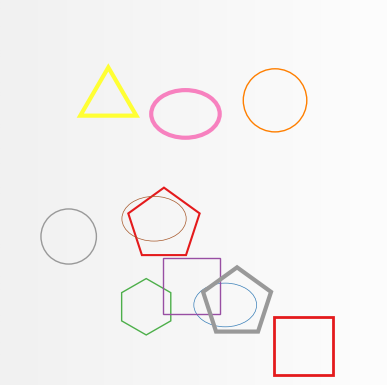[{"shape": "square", "thickness": 2, "radius": 0.38, "center": [0.783, 0.101]}, {"shape": "pentagon", "thickness": 1.5, "radius": 0.48, "center": [0.423, 0.416]}, {"shape": "oval", "thickness": 0.5, "radius": 0.41, "center": [0.581, 0.208]}, {"shape": "hexagon", "thickness": 1, "radius": 0.37, "center": [0.377, 0.203]}, {"shape": "square", "thickness": 1, "radius": 0.37, "center": [0.495, 0.258]}, {"shape": "circle", "thickness": 1, "radius": 0.41, "center": [0.71, 0.739]}, {"shape": "triangle", "thickness": 3, "radius": 0.42, "center": [0.28, 0.741]}, {"shape": "oval", "thickness": 0.5, "radius": 0.41, "center": [0.398, 0.432]}, {"shape": "oval", "thickness": 3, "radius": 0.44, "center": [0.479, 0.704]}, {"shape": "circle", "thickness": 1, "radius": 0.36, "center": [0.177, 0.386]}, {"shape": "pentagon", "thickness": 3, "radius": 0.46, "center": [0.612, 0.213]}]